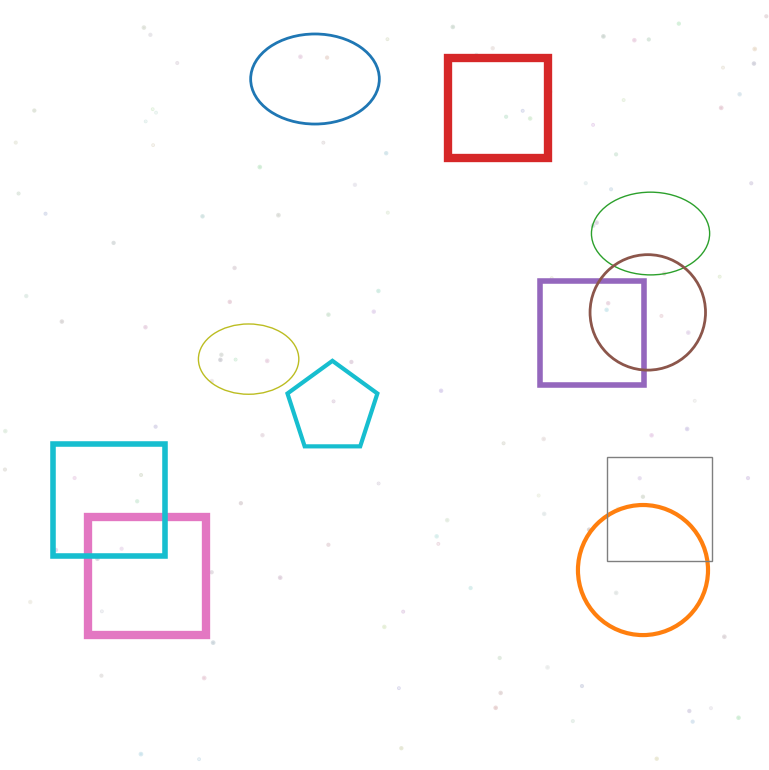[{"shape": "oval", "thickness": 1, "radius": 0.42, "center": [0.409, 0.897]}, {"shape": "circle", "thickness": 1.5, "radius": 0.42, "center": [0.835, 0.26]}, {"shape": "oval", "thickness": 0.5, "radius": 0.38, "center": [0.845, 0.697]}, {"shape": "square", "thickness": 3, "radius": 0.33, "center": [0.646, 0.86]}, {"shape": "square", "thickness": 2, "radius": 0.34, "center": [0.769, 0.568]}, {"shape": "circle", "thickness": 1, "radius": 0.37, "center": [0.841, 0.594]}, {"shape": "square", "thickness": 3, "radius": 0.38, "center": [0.191, 0.252]}, {"shape": "square", "thickness": 0.5, "radius": 0.34, "center": [0.856, 0.339]}, {"shape": "oval", "thickness": 0.5, "radius": 0.33, "center": [0.323, 0.534]}, {"shape": "pentagon", "thickness": 1.5, "radius": 0.31, "center": [0.432, 0.47]}, {"shape": "square", "thickness": 2, "radius": 0.36, "center": [0.142, 0.351]}]